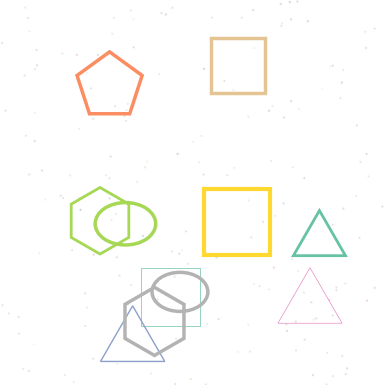[{"shape": "square", "thickness": 0.5, "radius": 0.38, "center": [0.443, 0.228]}, {"shape": "triangle", "thickness": 2, "radius": 0.39, "center": [0.83, 0.375]}, {"shape": "pentagon", "thickness": 2.5, "radius": 0.44, "center": [0.285, 0.776]}, {"shape": "triangle", "thickness": 1, "radius": 0.48, "center": [0.344, 0.109]}, {"shape": "triangle", "thickness": 0.5, "radius": 0.48, "center": [0.805, 0.209]}, {"shape": "oval", "thickness": 2.5, "radius": 0.39, "center": [0.326, 0.419]}, {"shape": "hexagon", "thickness": 2, "radius": 0.43, "center": [0.26, 0.427]}, {"shape": "square", "thickness": 3, "radius": 0.43, "center": [0.615, 0.424]}, {"shape": "square", "thickness": 2.5, "radius": 0.35, "center": [0.618, 0.83]}, {"shape": "oval", "thickness": 2.5, "radius": 0.36, "center": [0.467, 0.242]}, {"shape": "hexagon", "thickness": 2.5, "radius": 0.44, "center": [0.401, 0.165]}]